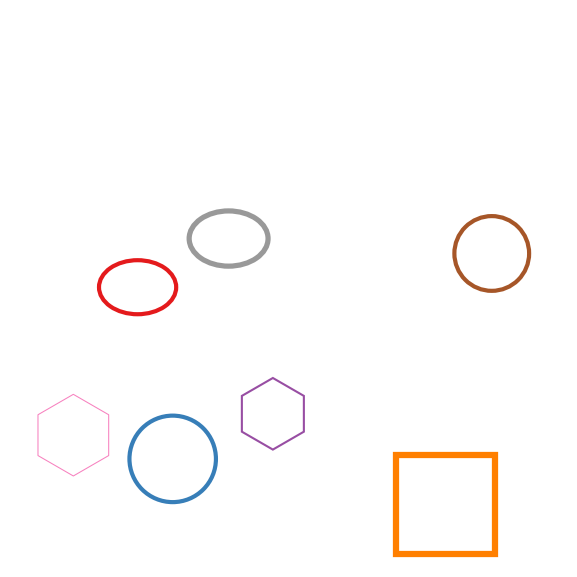[{"shape": "oval", "thickness": 2, "radius": 0.33, "center": [0.238, 0.502]}, {"shape": "circle", "thickness": 2, "radius": 0.37, "center": [0.299, 0.205]}, {"shape": "hexagon", "thickness": 1, "radius": 0.31, "center": [0.472, 0.283]}, {"shape": "square", "thickness": 3, "radius": 0.43, "center": [0.771, 0.126]}, {"shape": "circle", "thickness": 2, "radius": 0.32, "center": [0.852, 0.56]}, {"shape": "hexagon", "thickness": 0.5, "radius": 0.35, "center": [0.127, 0.246]}, {"shape": "oval", "thickness": 2.5, "radius": 0.34, "center": [0.396, 0.586]}]